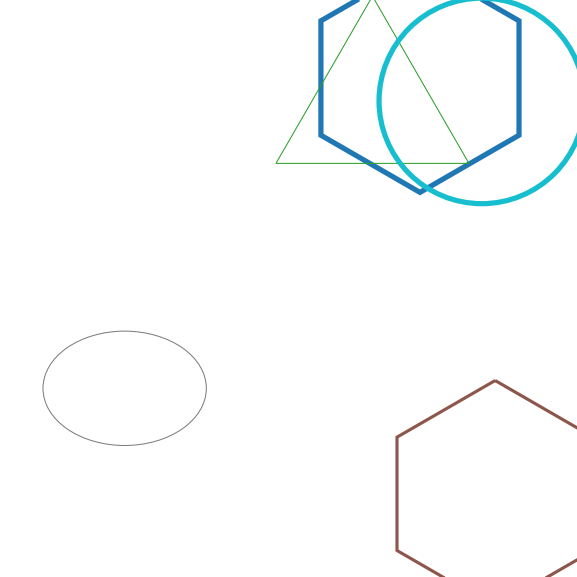[{"shape": "hexagon", "thickness": 2.5, "radius": 0.99, "center": [0.727, 0.864]}, {"shape": "triangle", "thickness": 0.5, "radius": 0.96, "center": [0.645, 0.813]}, {"shape": "hexagon", "thickness": 1.5, "radius": 0.98, "center": [0.857, 0.144]}, {"shape": "oval", "thickness": 0.5, "radius": 0.71, "center": [0.216, 0.327]}, {"shape": "circle", "thickness": 2.5, "radius": 0.89, "center": [0.834, 0.824]}]